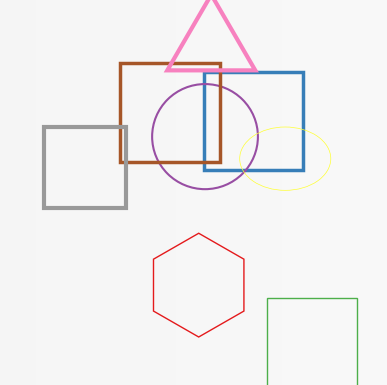[{"shape": "hexagon", "thickness": 1, "radius": 0.67, "center": [0.513, 0.259]}, {"shape": "square", "thickness": 2.5, "radius": 0.64, "center": [0.654, 0.686]}, {"shape": "square", "thickness": 1, "radius": 0.58, "center": [0.805, 0.111]}, {"shape": "circle", "thickness": 1.5, "radius": 0.68, "center": [0.529, 0.645]}, {"shape": "oval", "thickness": 0.5, "radius": 0.59, "center": [0.736, 0.588]}, {"shape": "square", "thickness": 2.5, "radius": 0.64, "center": [0.439, 0.707]}, {"shape": "triangle", "thickness": 3, "radius": 0.66, "center": [0.545, 0.883]}, {"shape": "square", "thickness": 3, "radius": 0.53, "center": [0.219, 0.565]}]